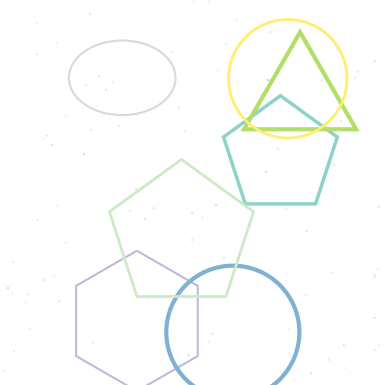[{"shape": "pentagon", "thickness": 2.5, "radius": 0.78, "center": [0.728, 0.596]}, {"shape": "hexagon", "thickness": 1.5, "radius": 0.91, "center": [0.356, 0.166]}, {"shape": "circle", "thickness": 3, "radius": 0.86, "center": [0.605, 0.137]}, {"shape": "triangle", "thickness": 3, "radius": 0.84, "center": [0.779, 0.748]}, {"shape": "oval", "thickness": 1.5, "radius": 0.69, "center": [0.317, 0.798]}, {"shape": "pentagon", "thickness": 2, "radius": 0.98, "center": [0.471, 0.389]}, {"shape": "circle", "thickness": 2, "radius": 0.77, "center": [0.748, 0.796]}]